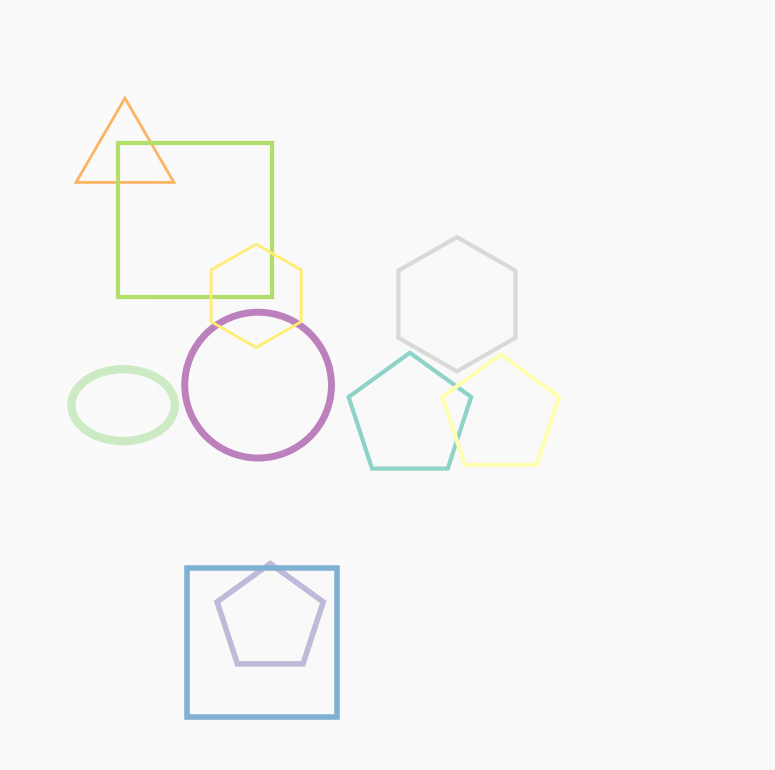[{"shape": "pentagon", "thickness": 1.5, "radius": 0.42, "center": [0.529, 0.459]}, {"shape": "pentagon", "thickness": 1.5, "radius": 0.4, "center": [0.646, 0.46]}, {"shape": "pentagon", "thickness": 2, "radius": 0.36, "center": [0.349, 0.196]}, {"shape": "square", "thickness": 2, "radius": 0.48, "center": [0.339, 0.166]}, {"shape": "triangle", "thickness": 1, "radius": 0.36, "center": [0.161, 0.8]}, {"shape": "square", "thickness": 1.5, "radius": 0.5, "center": [0.252, 0.714]}, {"shape": "hexagon", "thickness": 1.5, "radius": 0.44, "center": [0.59, 0.605]}, {"shape": "circle", "thickness": 2.5, "radius": 0.47, "center": [0.333, 0.5]}, {"shape": "oval", "thickness": 3, "radius": 0.33, "center": [0.159, 0.474]}, {"shape": "hexagon", "thickness": 1, "radius": 0.34, "center": [0.331, 0.616]}]